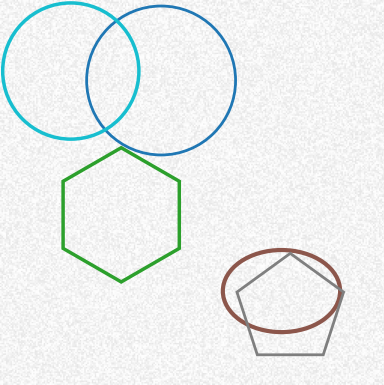[{"shape": "circle", "thickness": 2, "radius": 0.97, "center": [0.418, 0.791]}, {"shape": "hexagon", "thickness": 2.5, "radius": 0.87, "center": [0.315, 0.442]}, {"shape": "oval", "thickness": 3, "radius": 0.76, "center": [0.731, 0.244]}, {"shape": "pentagon", "thickness": 2, "radius": 0.73, "center": [0.754, 0.196]}, {"shape": "circle", "thickness": 2.5, "radius": 0.88, "center": [0.184, 0.815]}]